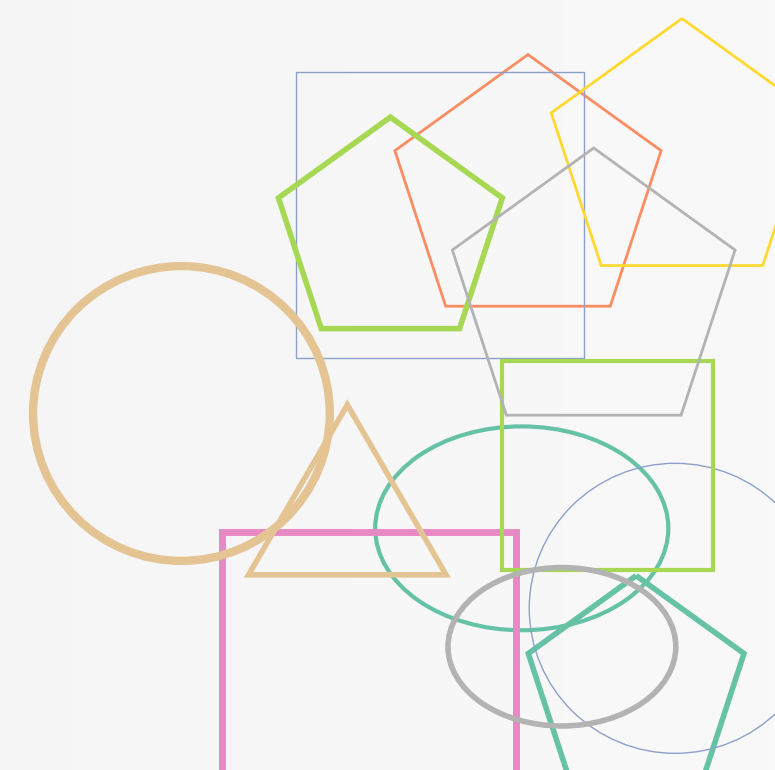[{"shape": "oval", "thickness": 1.5, "radius": 0.95, "center": [0.673, 0.314]}, {"shape": "pentagon", "thickness": 2, "radius": 0.73, "center": [0.821, 0.106]}, {"shape": "pentagon", "thickness": 1, "radius": 0.9, "center": [0.681, 0.748]}, {"shape": "square", "thickness": 0.5, "radius": 0.93, "center": [0.568, 0.721]}, {"shape": "circle", "thickness": 0.5, "radius": 0.94, "center": [0.871, 0.21]}, {"shape": "square", "thickness": 2.5, "radius": 0.95, "center": [0.476, 0.119]}, {"shape": "pentagon", "thickness": 2, "radius": 0.76, "center": [0.504, 0.696]}, {"shape": "square", "thickness": 1.5, "radius": 0.68, "center": [0.783, 0.396]}, {"shape": "pentagon", "thickness": 1, "radius": 0.89, "center": [0.88, 0.799]}, {"shape": "triangle", "thickness": 2, "radius": 0.74, "center": [0.448, 0.327]}, {"shape": "circle", "thickness": 3, "radius": 0.96, "center": [0.234, 0.463]}, {"shape": "pentagon", "thickness": 1, "radius": 0.96, "center": [0.766, 0.616]}, {"shape": "oval", "thickness": 2, "radius": 0.73, "center": [0.725, 0.16]}]